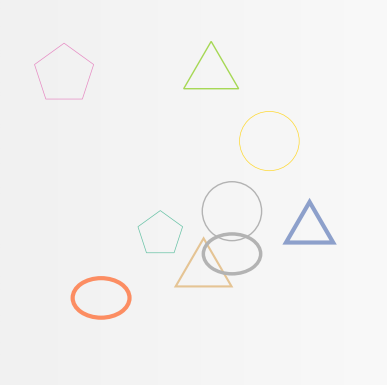[{"shape": "pentagon", "thickness": 0.5, "radius": 0.3, "center": [0.414, 0.392]}, {"shape": "oval", "thickness": 3, "radius": 0.37, "center": [0.261, 0.226]}, {"shape": "triangle", "thickness": 3, "radius": 0.35, "center": [0.799, 0.405]}, {"shape": "pentagon", "thickness": 0.5, "radius": 0.4, "center": [0.165, 0.808]}, {"shape": "triangle", "thickness": 1, "radius": 0.41, "center": [0.545, 0.811]}, {"shape": "circle", "thickness": 0.5, "radius": 0.38, "center": [0.695, 0.634]}, {"shape": "triangle", "thickness": 1.5, "radius": 0.42, "center": [0.525, 0.298]}, {"shape": "oval", "thickness": 2.5, "radius": 0.37, "center": [0.599, 0.341]}, {"shape": "circle", "thickness": 1, "radius": 0.38, "center": [0.599, 0.451]}]